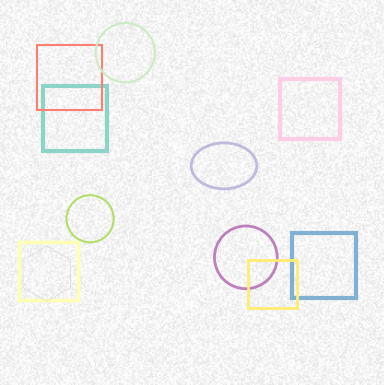[{"shape": "square", "thickness": 3, "radius": 0.42, "center": [0.195, 0.692]}, {"shape": "square", "thickness": 2.5, "radius": 0.38, "center": [0.126, 0.296]}, {"shape": "oval", "thickness": 2, "radius": 0.43, "center": [0.582, 0.569]}, {"shape": "square", "thickness": 1.5, "radius": 0.42, "center": [0.18, 0.798]}, {"shape": "square", "thickness": 3, "radius": 0.42, "center": [0.842, 0.311]}, {"shape": "circle", "thickness": 1.5, "radius": 0.31, "center": [0.234, 0.432]}, {"shape": "square", "thickness": 3, "radius": 0.39, "center": [0.804, 0.717]}, {"shape": "hexagon", "thickness": 0.5, "radius": 0.36, "center": [0.122, 0.289]}, {"shape": "circle", "thickness": 2, "radius": 0.41, "center": [0.639, 0.332]}, {"shape": "circle", "thickness": 1.5, "radius": 0.39, "center": [0.325, 0.863]}, {"shape": "square", "thickness": 2, "radius": 0.32, "center": [0.707, 0.263]}]